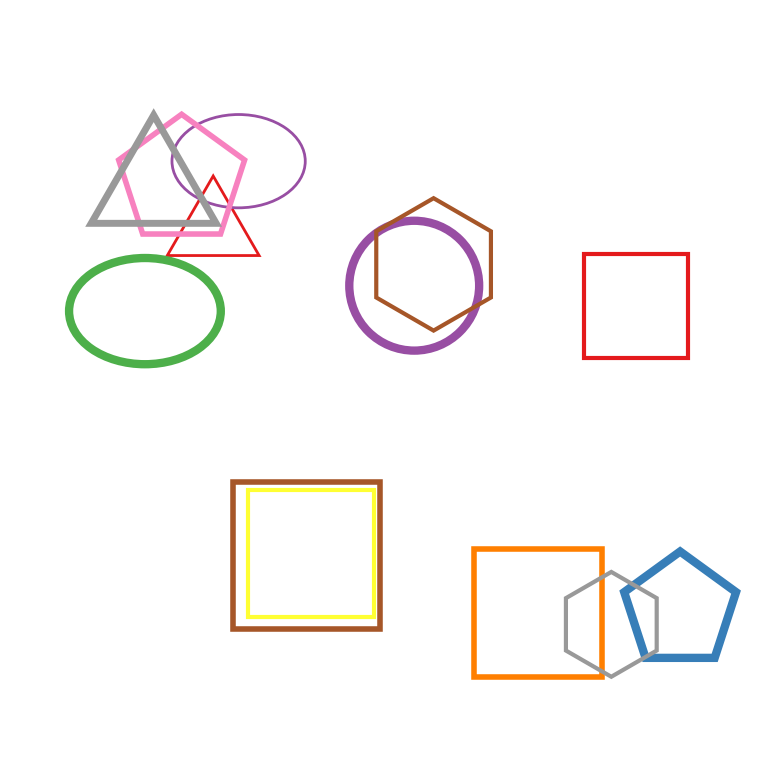[{"shape": "triangle", "thickness": 1, "radius": 0.34, "center": [0.277, 0.703]}, {"shape": "square", "thickness": 1.5, "radius": 0.34, "center": [0.825, 0.603]}, {"shape": "pentagon", "thickness": 3, "radius": 0.38, "center": [0.883, 0.207]}, {"shape": "oval", "thickness": 3, "radius": 0.49, "center": [0.188, 0.596]}, {"shape": "circle", "thickness": 3, "radius": 0.42, "center": [0.538, 0.629]}, {"shape": "oval", "thickness": 1, "radius": 0.43, "center": [0.31, 0.791]}, {"shape": "square", "thickness": 2, "radius": 0.42, "center": [0.698, 0.204]}, {"shape": "square", "thickness": 1.5, "radius": 0.41, "center": [0.404, 0.281]}, {"shape": "hexagon", "thickness": 1.5, "radius": 0.43, "center": [0.563, 0.657]}, {"shape": "square", "thickness": 2, "radius": 0.48, "center": [0.398, 0.278]}, {"shape": "pentagon", "thickness": 2, "radius": 0.43, "center": [0.236, 0.766]}, {"shape": "triangle", "thickness": 2.5, "radius": 0.47, "center": [0.2, 0.757]}, {"shape": "hexagon", "thickness": 1.5, "radius": 0.34, "center": [0.794, 0.189]}]